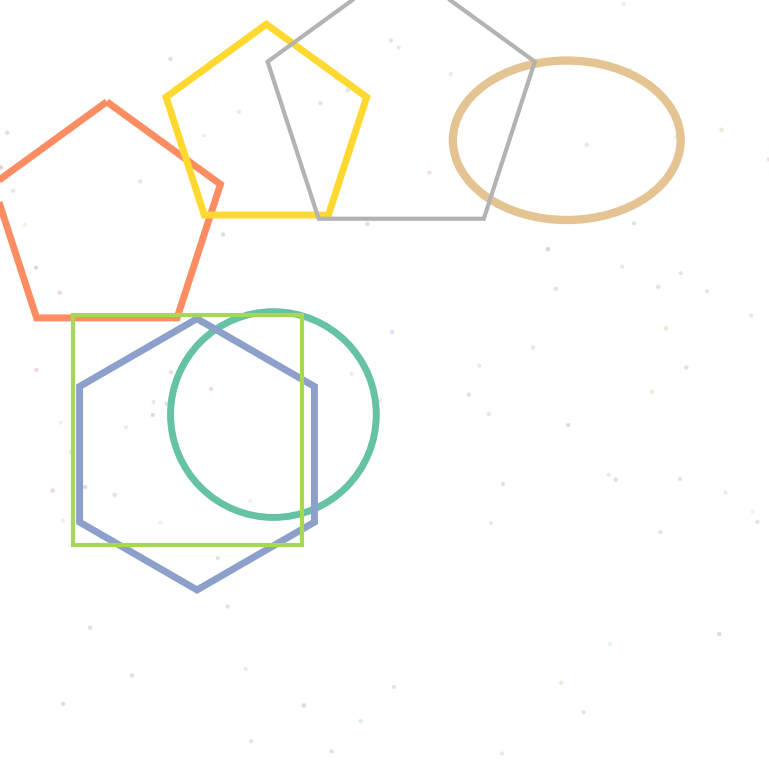[{"shape": "circle", "thickness": 2.5, "radius": 0.67, "center": [0.355, 0.462]}, {"shape": "pentagon", "thickness": 2.5, "radius": 0.78, "center": [0.139, 0.713]}, {"shape": "hexagon", "thickness": 2.5, "radius": 0.88, "center": [0.256, 0.41]}, {"shape": "square", "thickness": 1.5, "radius": 0.74, "center": [0.243, 0.442]}, {"shape": "pentagon", "thickness": 2.5, "radius": 0.68, "center": [0.346, 0.832]}, {"shape": "oval", "thickness": 3, "radius": 0.74, "center": [0.736, 0.818]}, {"shape": "pentagon", "thickness": 1.5, "radius": 0.91, "center": [0.521, 0.864]}]